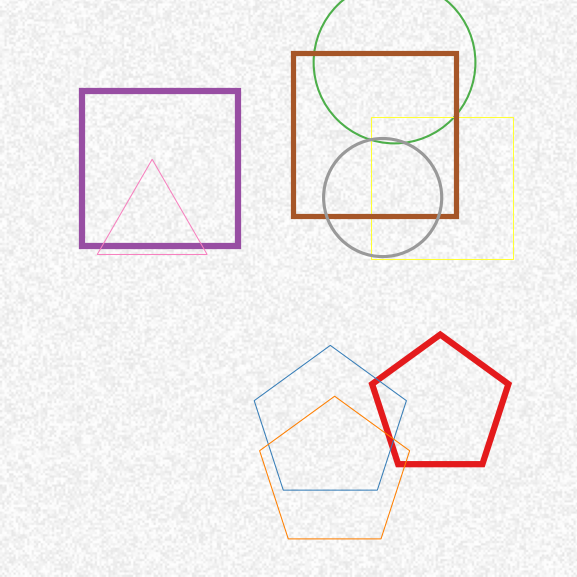[{"shape": "pentagon", "thickness": 3, "radius": 0.62, "center": [0.762, 0.296]}, {"shape": "pentagon", "thickness": 0.5, "radius": 0.69, "center": [0.572, 0.263]}, {"shape": "circle", "thickness": 1, "radius": 0.7, "center": [0.683, 0.891]}, {"shape": "square", "thickness": 3, "radius": 0.67, "center": [0.277, 0.707]}, {"shape": "pentagon", "thickness": 0.5, "radius": 0.68, "center": [0.579, 0.176]}, {"shape": "square", "thickness": 0.5, "radius": 0.61, "center": [0.766, 0.674]}, {"shape": "square", "thickness": 2.5, "radius": 0.71, "center": [0.649, 0.767]}, {"shape": "triangle", "thickness": 0.5, "radius": 0.55, "center": [0.264, 0.613]}, {"shape": "circle", "thickness": 1.5, "radius": 0.51, "center": [0.663, 0.657]}]